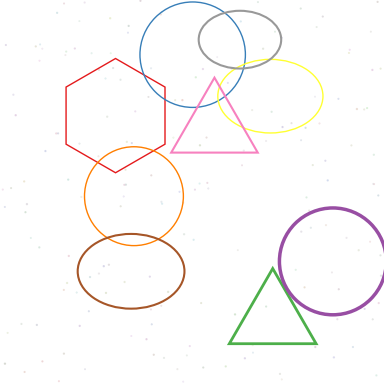[{"shape": "hexagon", "thickness": 1, "radius": 0.74, "center": [0.3, 0.7]}, {"shape": "circle", "thickness": 1, "radius": 0.68, "center": [0.5, 0.858]}, {"shape": "triangle", "thickness": 2, "radius": 0.65, "center": [0.708, 0.172]}, {"shape": "circle", "thickness": 2.5, "radius": 0.69, "center": [0.865, 0.321]}, {"shape": "circle", "thickness": 1, "radius": 0.64, "center": [0.348, 0.49]}, {"shape": "oval", "thickness": 1, "radius": 0.68, "center": [0.702, 0.75]}, {"shape": "oval", "thickness": 1.5, "radius": 0.69, "center": [0.34, 0.295]}, {"shape": "triangle", "thickness": 1.5, "radius": 0.65, "center": [0.557, 0.669]}, {"shape": "oval", "thickness": 1.5, "radius": 0.54, "center": [0.623, 0.897]}]